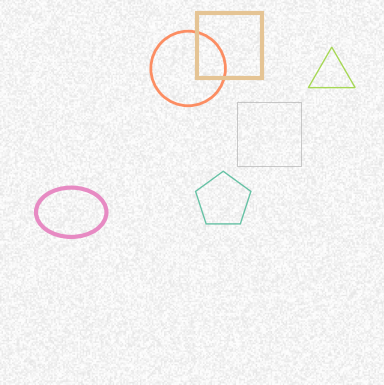[{"shape": "pentagon", "thickness": 1, "radius": 0.38, "center": [0.58, 0.48]}, {"shape": "circle", "thickness": 2, "radius": 0.48, "center": [0.489, 0.822]}, {"shape": "oval", "thickness": 3, "radius": 0.46, "center": [0.185, 0.449]}, {"shape": "triangle", "thickness": 1, "radius": 0.35, "center": [0.862, 0.807]}, {"shape": "square", "thickness": 3, "radius": 0.42, "center": [0.595, 0.882]}, {"shape": "square", "thickness": 0.5, "radius": 0.41, "center": [0.698, 0.652]}]